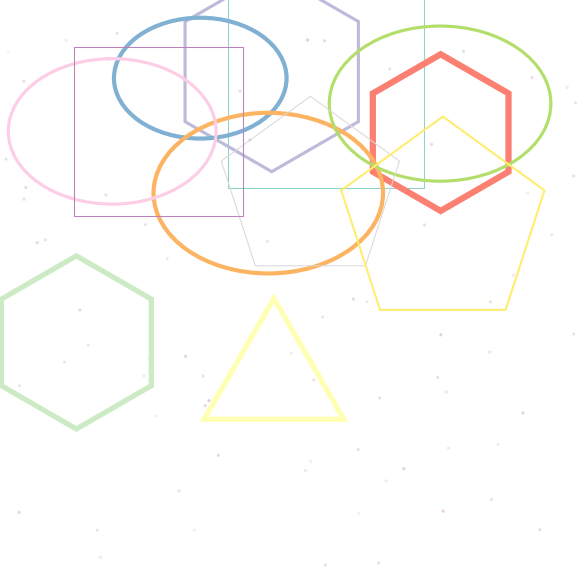[{"shape": "square", "thickness": 0.5, "radius": 0.85, "center": [0.565, 0.842]}, {"shape": "triangle", "thickness": 2.5, "radius": 0.7, "center": [0.474, 0.343]}, {"shape": "hexagon", "thickness": 1.5, "radius": 0.87, "center": [0.471, 0.875]}, {"shape": "hexagon", "thickness": 3, "radius": 0.68, "center": [0.763, 0.77]}, {"shape": "oval", "thickness": 2, "radius": 0.75, "center": [0.347, 0.864]}, {"shape": "oval", "thickness": 2, "radius": 0.99, "center": [0.465, 0.665]}, {"shape": "oval", "thickness": 1.5, "radius": 0.96, "center": [0.762, 0.82]}, {"shape": "oval", "thickness": 1.5, "radius": 0.9, "center": [0.194, 0.772]}, {"shape": "pentagon", "thickness": 0.5, "radius": 0.81, "center": [0.537, 0.67]}, {"shape": "square", "thickness": 0.5, "radius": 0.73, "center": [0.275, 0.771]}, {"shape": "hexagon", "thickness": 2.5, "radius": 0.75, "center": [0.132, 0.406]}, {"shape": "pentagon", "thickness": 1, "radius": 0.93, "center": [0.767, 0.612]}]